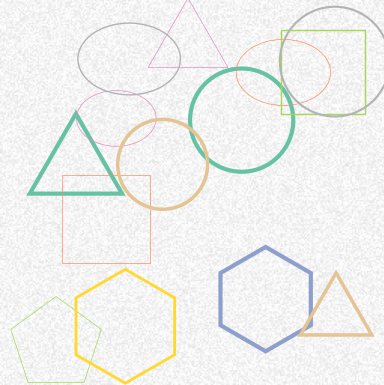[{"shape": "triangle", "thickness": 3, "radius": 0.69, "center": [0.197, 0.566]}, {"shape": "circle", "thickness": 3, "radius": 0.67, "center": [0.628, 0.688]}, {"shape": "square", "thickness": 0.5, "radius": 0.57, "center": [0.276, 0.431]}, {"shape": "oval", "thickness": 0.5, "radius": 0.61, "center": [0.736, 0.812]}, {"shape": "hexagon", "thickness": 3, "radius": 0.68, "center": [0.69, 0.223]}, {"shape": "oval", "thickness": 0.5, "radius": 0.52, "center": [0.302, 0.692]}, {"shape": "triangle", "thickness": 0.5, "radius": 0.6, "center": [0.488, 0.885]}, {"shape": "square", "thickness": 1, "radius": 0.54, "center": [0.839, 0.812]}, {"shape": "pentagon", "thickness": 0.5, "radius": 0.62, "center": [0.146, 0.106]}, {"shape": "hexagon", "thickness": 2, "radius": 0.74, "center": [0.326, 0.153]}, {"shape": "triangle", "thickness": 2.5, "radius": 0.54, "center": [0.873, 0.184]}, {"shape": "circle", "thickness": 2.5, "radius": 0.58, "center": [0.423, 0.573]}, {"shape": "circle", "thickness": 1.5, "radius": 0.71, "center": [0.87, 0.84]}, {"shape": "oval", "thickness": 1, "radius": 0.67, "center": [0.335, 0.847]}]